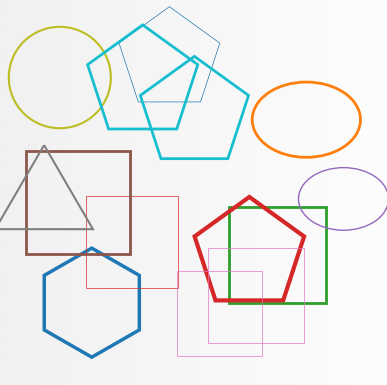[{"shape": "hexagon", "thickness": 2.5, "radius": 0.71, "center": [0.237, 0.214]}, {"shape": "pentagon", "thickness": 0.5, "radius": 0.68, "center": [0.437, 0.846]}, {"shape": "oval", "thickness": 2, "radius": 0.7, "center": [0.791, 0.689]}, {"shape": "square", "thickness": 2, "radius": 0.63, "center": [0.715, 0.338]}, {"shape": "square", "thickness": 0.5, "radius": 0.6, "center": [0.341, 0.372]}, {"shape": "pentagon", "thickness": 3, "radius": 0.74, "center": [0.643, 0.34]}, {"shape": "oval", "thickness": 1, "radius": 0.58, "center": [0.886, 0.483]}, {"shape": "square", "thickness": 2, "radius": 0.67, "center": [0.201, 0.475]}, {"shape": "square", "thickness": 0.5, "radius": 0.62, "center": [0.661, 0.231]}, {"shape": "square", "thickness": 0.5, "radius": 0.55, "center": [0.567, 0.185]}, {"shape": "triangle", "thickness": 1.5, "radius": 0.73, "center": [0.114, 0.478]}, {"shape": "circle", "thickness": 1.5, "radius": 0.66, "center": [0.154, 0.799]}, {"shape": "pentagon", "thickness": 2, "radius": 0.75, "center": [0.368, 0.786]}, {"shape": "pentagon", "thickness": 2, "radius": 0.73, "center": [0.502, 0.707]}]